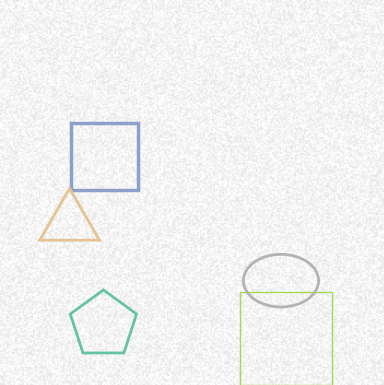[{"shape": "pentagon", "thickness": 2, "radius": 0.45, "center": [0.269, 0.156]}, {"shape": "square", "thickness": 2.5, "radius": 0.44, "center": [0.272, 0.594]}, {"shape": "square", "thickness": 1, "radius": 0.6, "center": [0.742, 0.121]}, {"shape": "triangle", "thickness": 2, "radius": 0.45, "center": [0.181, 0.421]}, {"shape": "oval", "thickness": 2, "radius": 0.49, "center": [0.73, 0.271]}]